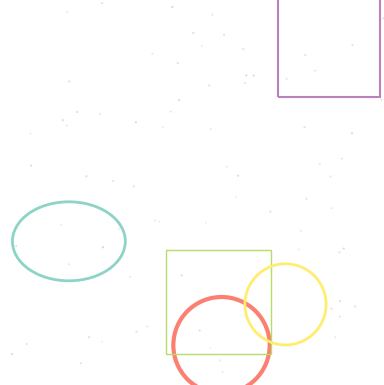[{"shape": "oval", "thickness": 2, "radius": 0.73, "center": [0.179, 0.373]}, {"shape": "circle", "thickness": 3, "radius": 0.63, "center": [0.575, 0.103]}, {"shape": "square", "thickness": 1, "radius": 0.68, "center": [0.568, 0.216]}, {"shape": "square", "thickness": 1.5, "radius": 0.66, "center": [0.854, 0.88]}, {"shape": "circle", "thickness": 2, "radius": 0.53, "center": [0.742, 0.209]}]